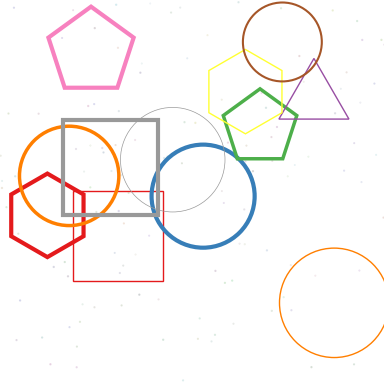[{"shape": "hexagon", "thickness": 3, "radius": 0.54, "center": [0.123, 0.441]}, {"shape": "square", "thickness": 1, "radius": 0.59, "center": [0.306, 0.387]}, {"shape": "circle", "thickness": 3, "radius": 0.67, "center": [0.528, 0.49]}, {"shape": "pentagon", "thickness": 2.5, "radius": 0.5, "center": [0.675, 0.669]}, {"shape": "triangle", "thickness": 1, "radius": 0.52, "center": [0.815, 0.743]}, {"shape": "circle", "thickness": 1, "radius": 0.71, "center": [0.868, 0.213]}, {"shape": "circle", "thickness": 2.5, "radius": 0.65, "center": [0.18, 0.543]}, {"shape": "hexagon", "thickness": 1, "radius": 0.55, "center": [0.637, 0.762]}, {"shape": "circle", "thickness": 1.5, "radius": 0.51, "center": [0.733, 0.891]}, {"shape": "pentagon", "thickness": 3, "radius": 0.58, "center": [0.236, 0.866]}, {"shape": "square", "thickness": 3, "radius": 0.62, "center": [0.288, 0.564]}, {"shape": "circle", "thickness": 0.5, "radius": 0.68, "center": [0.449, 0.585]}]